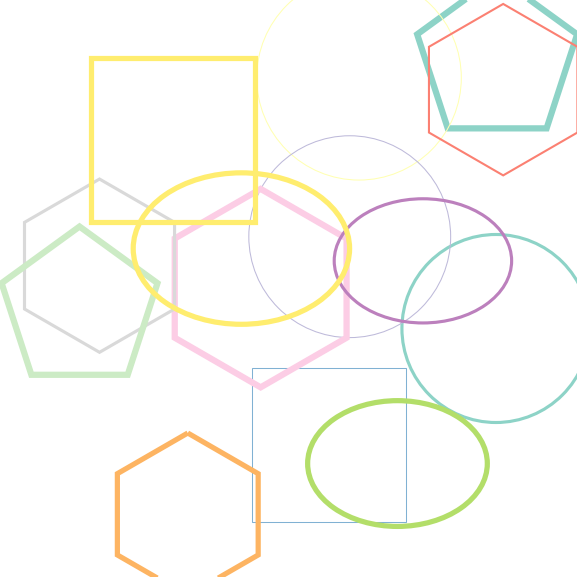[{"shape": "pentagon", "thickness": 3, "radius": 0.73, "center": [0.861, 0.895]}, {"shape": "circle", "thickness": 1.5, "radius": 0.81, "center": [0.859, 0.43]}, {"shape": "circle", "thickness": 0.5, "radius": 0.89, "center": [0.622, 0.864]}, {"shape": "circle", "thickness": 0.5, "radius": 0.87, "center": [0.606, 0.589]}, {"shape": "hexagon", "thickness": 1, "radius": 0.74, "center": [0.871, 0.844]}, {"shape": "square", "thickness": 0.5, "radius": 0.67, "center": [0.57, 0.228]}, {"shape": "hexagon", "thickness": 2.5, "radius": 0.7, "center": [0.325, 0.109]}, {"shape": "oval", "thickness": 2.5, "radius": 0.78, "center": [0.688, 0.196]}, {"shape": "hexagon", "thickness": 3, "radius": 0.86, "center": [0.451, 0.5]}, {"shape": "hexagon", "thickness": 1.5, "radius": 0.75, "center": [0.172, 0.539]}, {"shape": "oval", "thickness": 1.5, "radius": 0.77, "center": [0.732, 0.547]}, {"shape": "pentagon", "thickness": 3, "radius": 0.71, "center": [0.138, 0.465]}, {"shape": "oval", "thickness": 2.5, "radius": 0.94, "center": [0.418, 0.569]}, {"shape": "square", "thickness": 2.5, "radius": 0.71, "center": [0.299, 0.757]}]